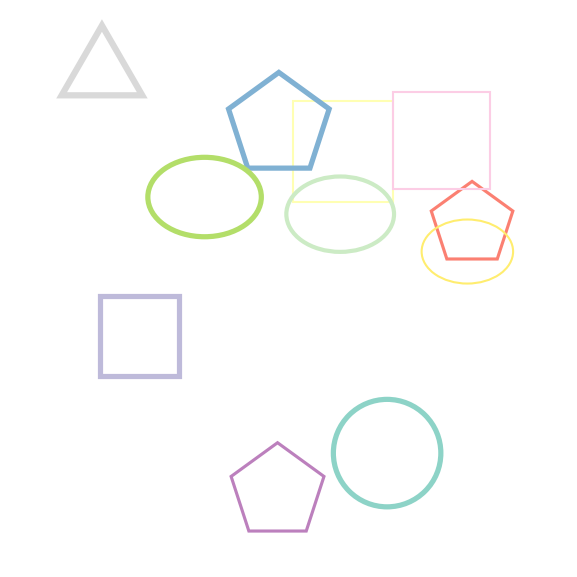[{"shape": "circle", "thickness": 2.5, "radius": 0.47, "center": [0.67, 0.215]}, {"shape": "square", "thickness": 1, "radius": 0.44, "center": [0.594, 0.737]}, {"shape": "square", "thickness": 2.5, "radius": 0.34, "center": [0.242, 0.418]}, {"shape": "pentagon", "thickness": 1.5, "radius": 0.37, "center": [0.817, 0.611]}, {"shape": "pentagon", "thickness": 2.5, "radius": 0.46, "center": [0.483, 0.782]}, {"shape": "oval", "thickness": 2.5, "radius": 0.49, "center": [0.354, 0.658]}, {"shape": "square", "thickness": 1, "radius": 0.42, "center": [0.764, 0.756]}, {"shape": "triangle", "thickness": 3, "radius": 0.4, "center": [0.177, 0.874]}, {"shape": "pentagon", "thickness": 1.5, "radius": 0.42, "center": [0.481, 0.148]}, {"shape": "oval", "thickness": 2, "radius": 0.47, "center": [0.589, 0.628]}, {"shape": "oval", "thickness": 1, "radius": 0.4, "center": [0.809, 0.564]}]